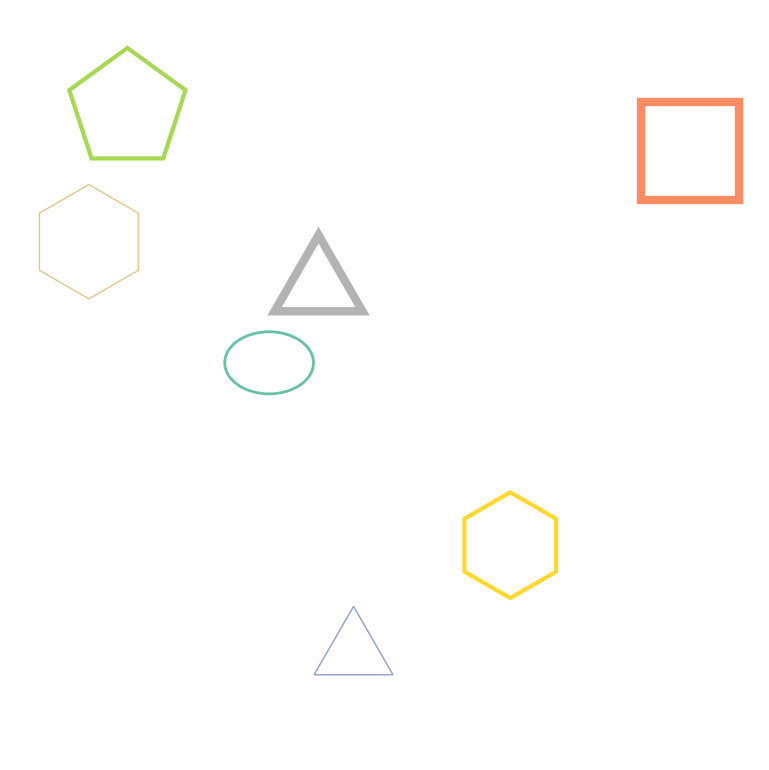[{"shape": "oval", "thickness": 1, "radius": 0.29, "center": [0.349, 0.529]}, {"shape": "square", "thickness": 3, "radius": 0.32, "center": [0.896, 0.804]}, {"shape": "triangle", "thickness": 0.5, "radius": 0.3, "center": [0.459, 0.153]}, {"shape": "pentagon", "thickness": 1.5, "radius": 0.4, "center": [0.165, 0.858]}, {"shape": "hexagon", "thickness": 1.5, "radius": 0.34, "center": [0.663, 0.292]}, {"shape": "hexagon", "thickness": 0.5, "radius": 0.37, "center": [0.115, 0.686]}, {"shape": "triangle", "thickness": 3, "radius": 0.33, "center": [0.414, 0.629]}]